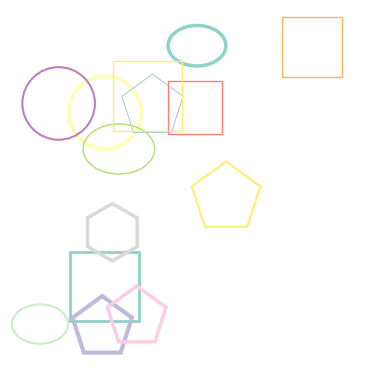[{"shape": "square", "thickness": 2, "radius": 0.44, "center": [0.271, 0.256]}, {"shape": "oval", "thickness": 2.5, "radius": 0.38, "center": [0.512, 0.881]}, {"shape": "circle", "thickness": 2.5, "radius": 0.47, "center": [0.272, 0.708]}, {"shape": "pentagon", "thickness": 3, "radius": 0.41, "center": [0.266, 0.15]}, {"shape": "square", "thickness": 1, "radius": 0.35, "center": [0.506, 0.721]}, {"shape": "pentagon", "thickness": 0.5, "radius": 0.42, "center": [0.396, 0.724]}, {"shape": "square", "thickness": 1, "radius": 0.39, "center": [0.811, 0.879]}, {"shape": "oval", "thickness": 1, "radius": 0.46, "center": [0.309, 0.613]}, {"shape": "pentagon", "thickness": 2.5, "radius": 0.4, "center": [0.355, 0.177]}, {"shape": "hexagon", "thickness": 2.5, "radius": 0.37, "center": [0.292, 0.397]}, {"shape": "circle", "thickness": 1.5, "radius": 0.47, "center": [0.152, 0.731]}, {"shape": "oval", "thickness": 1.5, "radius": 0.36, "center": [0.104, 0.158]}, {"shape": "pentagon", "thickness": 1.5, "radius": 0.47, "center": [0.587, 0.487]}, {"shape": "square", "thickness": 1, "radius": 0.45, "center": [0.383, 0.751]}]